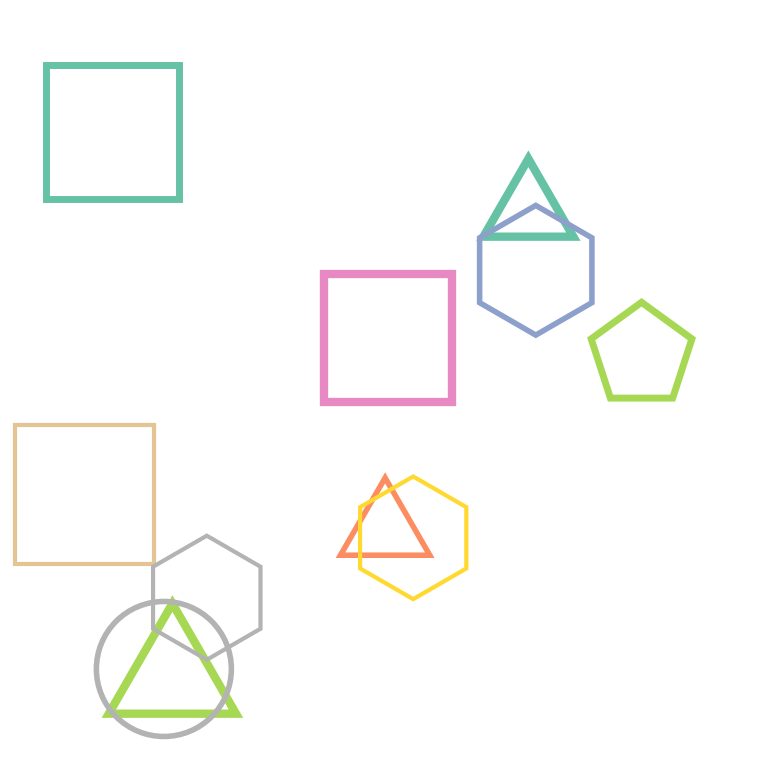[{"shape": "square", "thickness": 2.5, "radius": 0.43, "center": [0.146, 0.829]}, {"shape": "triangle", "thickness": 3, "radius": 0.34, "center": [0.686, 0.726]}, {"shape": "triangle", "thickness": 2, "radius": 0.33, "center": [0.5, 0.312]}, {"shape": "hexagon", "thickness": 2, "radius": 0.42, "center": [0.696, 0.649]}, {"shape": "square", "thickness": 3, "radius": 0.42, "center": [0.503, 0.561]}, {"shape": "triangle", "thickness": 3, "radius": 0.48, "center": [0.224, 0.121]}, {"shape": "pentagon", "thickness": 2.5, "radius": 0.34, "center": [0.833, 0.539]}, {"shape": "hexagon", "thickness": 1.5, "radius": 0.4, "center": [0.537, 0.302]}, {"shape": "square", "thickness": 1.5, "radius": 0.45, "center": [0.11, 0.358]}, {"shape": "hexagon", "thickness": 1.5, "radius": 0.4, "center": [0.269, 0.224]}, {"shape": "circle", "thickness": 2, "radius": 0.44, "center": [0.213, 0.131]}]